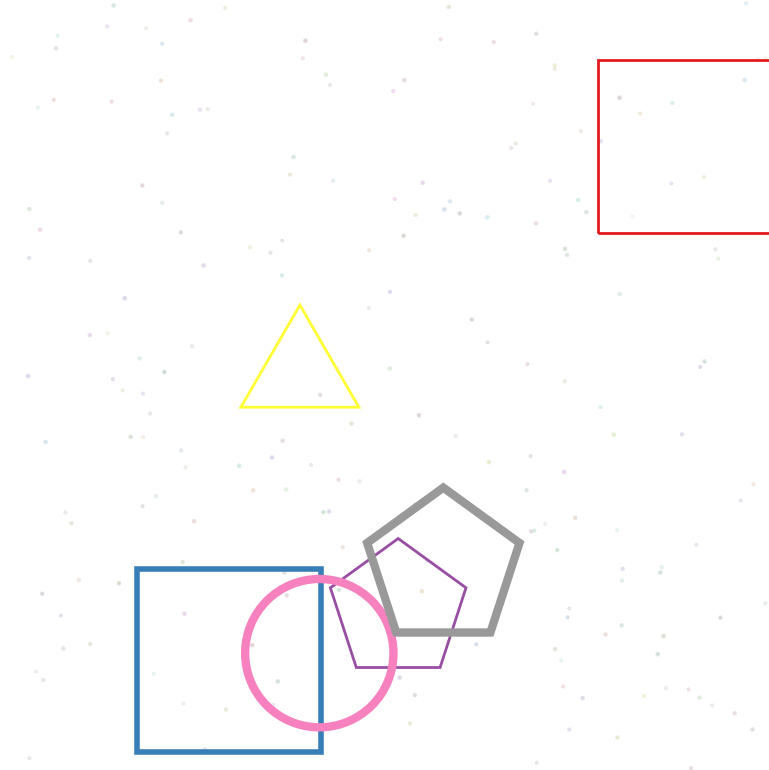[{"shape": "square", "thickness": 1, "radius": 0.56, "center": [0.889, 0.81]}, {"shape": "square", "thickness": 2, "radius": 0.59, "center": [0.297, 0.142]}, {"shape": "pentagon", "thickness": 1, "radius": 0.46, "center": [0.517, 0.208]}, {"shape": "triangle", "thickness": 1, "radius": 0.44, "center": [0.389, 0.515]}, {"shape": "circle", "thickness": 3, "radius": 0.48, "center": [0.415, 0.152]}, {"shape": "pentagon", "thickness": 3, "radius": 0.52, "center": [0.576, 0.263]}]